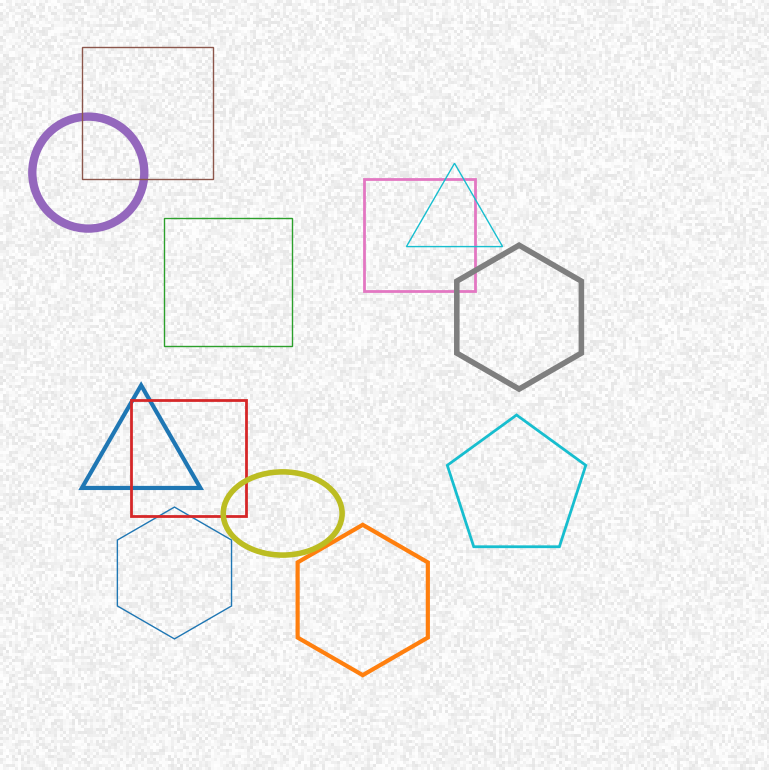[{"shape": "hexagon", "thickness": 0.5, "radius": 0.43, "center": [0.227, 0.256]}, {"shape": "triangle", "thickness": 1.5, "radius": 0.44, "center": [0.183, 0.411]}, {"shape": "hexagon", "thickness": 1.5, "radius": 0.49, "center": [0.471, 0.221]}, {"shape": "square", "thickness": 0.5, "radius": 0.42, "center": [0.296, 0.634]}, {"shape": "square", "thickness": 1, "radius": 0.37, "center": [0.245, 0.405]}, {"shape": "circle", "thickness": 3, "radius": 0.36, "center": [0.115, 0.776]}, {"shape": "square", "thickness": 0.5, "radius": 0.43, "center": [0.192, 0.853]}, {"shape": "square", "thickness": 1, "radius": 0.36, "center": [0.545, 0.695]}, {"shape": "hexagon", "thickness": 2, "radius": 0.47, "center": [0.674, 0.588]}, {"shape": "oval", "thickness": 2, "radius": 0.39, "center": [0.367, 0.333]}, {"shape": "pentagon", "thickness": 1, "radius": 0.47, "center": [0.671, 0.366]}, {"shape": "triangle", "thickness": 0.5, "radius": 0.36, "center": [0.59, 0.716]}]